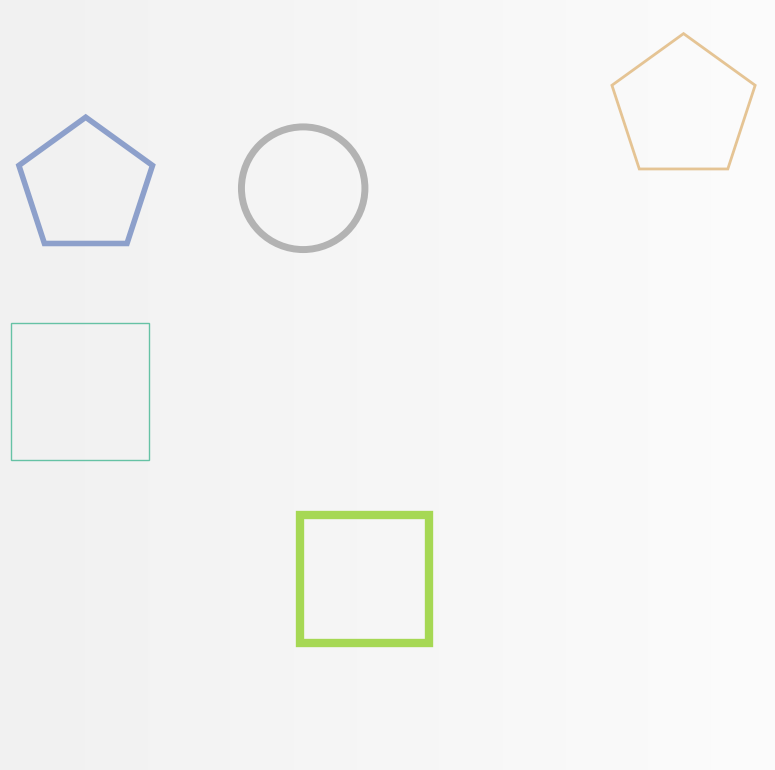[{"shape": "square", "thickness": 0.5, "radius": 0.44, "center": [0.103, 0.492]}, {"shape": "pentagon", "thickness": 2, "radius": 0.45, "center": [0.111, 0.757]}, {"shape": "square", "thickness": 3, "radius": 0.42, "center": [0.471, 0.248]}, {"shape": "pentagon", "thickness": 1, "radius": 0.49, "center": [0.882, 0.859]}, {"shape": "circle", "thickness": 2.5, "radius": 0.4, "center": [0.391, 0.756]}]